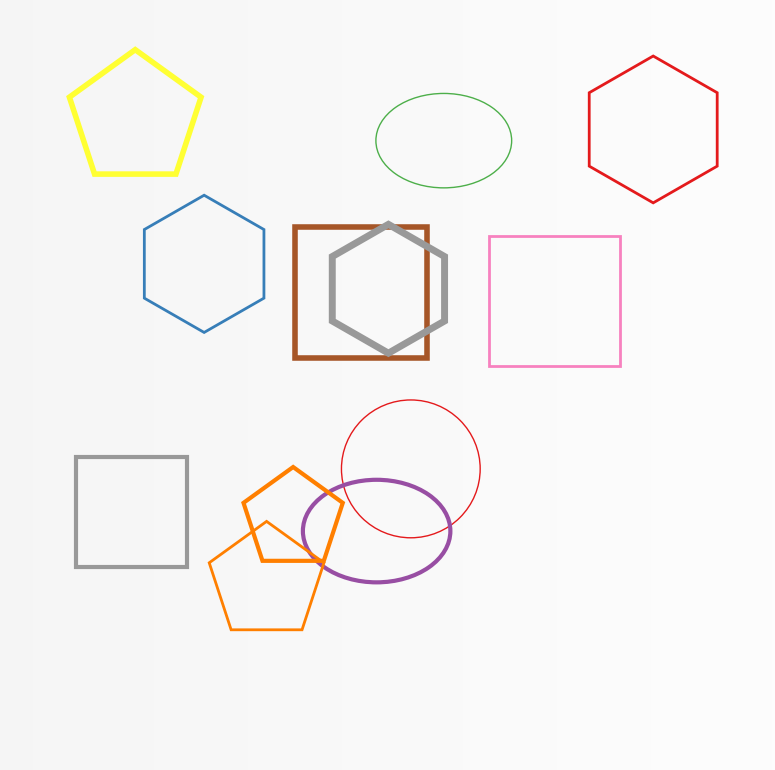[{"shape": "hexagon", "thickness": 1, "radius": 0.48, "center": [0.843, 0.832]}, {"shape": "circle", "thickness": 0.5, "radius": 0.45, "center": [0.53, 0.391]}, {"shape": "hexagon", "thickness": 1, "radius": 0.45, "center": [0.263, 0.657]}, {"shape": "oval", "thickness": 0.5, "radius": 0.44, "center": [0.573, 0.817]}, {"shape": "oval", "thickness": 1.5, "radius": 0.48, "center": [0.486, 0.31]}, {"shape": "pentagon", "thickness": 1, "radius": 0.39, "center": [0.344, 0.245]}, {"shape": "pentagon", "thickness": 1.5, "radius": 0.34, "center": [0.378, 0.326]}, {"shape": "pentagon", "thickness": 2, "radius": 0.45, "center": [0.175, 0.846]}, {"shape": "square", "thickness": 2, "radius": 0.42, "center": [0.466, 0.62]}, {"shape": "square", "thickness": 1, "radius": 0.42, "center": [0.716, 0.609]}, {"shape": "hexagon", "thickness": 2.5, "radius": 0.42, "center": [0.501, 0.625]}, {"shape": "square", "thickness": 1.5, "radius": 0.36, "center": [0.169, 0.335]}]